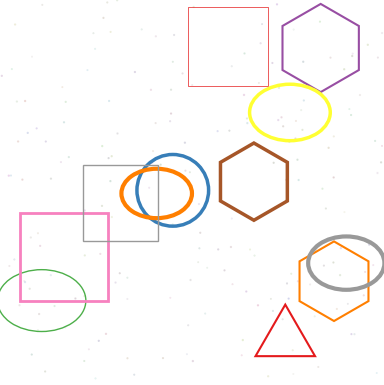[{"shape": "triangle", "thickness": 1.5, "radius": 0.45, "center": [0.741, 0.12]}, {"shape": "square", "thickness": 0.5, "radius": 0.52, "center": [0.593, 0.879]}, {"shape": "circle", "thickness": 2.5, "radius": 0.47, "center": [0.449, 0.506]}, {"shape": "oval", "thickness": 1, "radius": 0.57, "center": [0.108, 0.219]}, {"shape": "hexagon", "thickness": 1.5, "radius": 0.57, "center": [0.833, 0.875]}, {"shape": "hexagon", "thickness": 1.5, "radius": 0.52, "center": [0.868, 0.27]}, {"shape": "oval", "thickness": 3, "radius": 0.46, "center": [0.407, 0.498]}, {"shape": "oval", "thickness": 2.5, "radius": 0.52, "center": [0.753, 0.708]}, {"shape": "hexagon", "thickness": 2.5, "radius": 0.5, "center": [0.659, 0.528]}, {"shape": "square", "thickness": 2, "radius": 0.57, "center": [0.166, 0.332]}, {"shape": "oval", "thickness": 3, "radius": 0.49, "center": [0.899, 0.317]}, {"shape": "square", "thickness": 1, "radius": 0.49, "center": [0.312, 0.473]}]